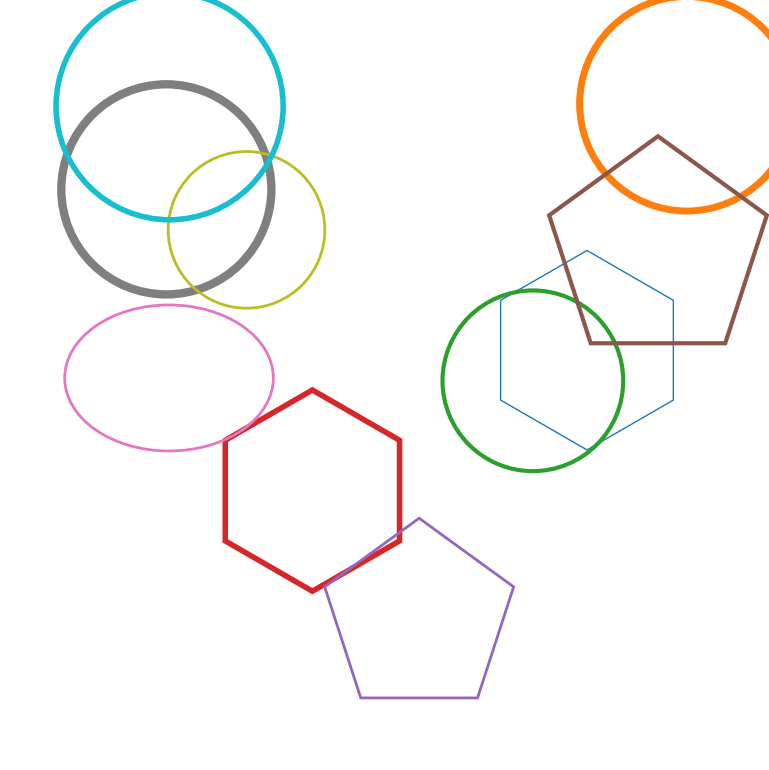[{"shape": "hexagon", "thickness": 0.5, "radius": 0.65, "center": [0.762, 0.545]}, {"shape": "circle", "thickness": 2.5, "radius": 0.7, "center": [0.892, 0.865]}, {"shape": "circle", "thickness": 1.5, "radius": 0.59, "center": [0.692, 0.505]}, {"shape": "hexagon", "thickness": 2, "radius": 0.65, "center": [0.406, 0.363]}, {"shape": "pentagon", "thickness": 1, "radius": 0.65, "center": [0.544, 0.198]}, {"shape": "pentagon", "thickness": 1.5, "radius": 0.74, "center": [0.855, 0.674]}, {"shape": "oval", "thickness": 1, "radius": 0.68, "center": [0.22, 0.509]}, {"shape": "circle", "thickness": 3, "radius": 0.68, "center": [0.216, 0.754]}, {"shape": "circle", "thickness": 1, "radius": 0.51, "center": [0.32, 0.701]}, {"shape": "circle", "thickness": 2, "radius": 0.74, "center": [0.22, 0.862]}]